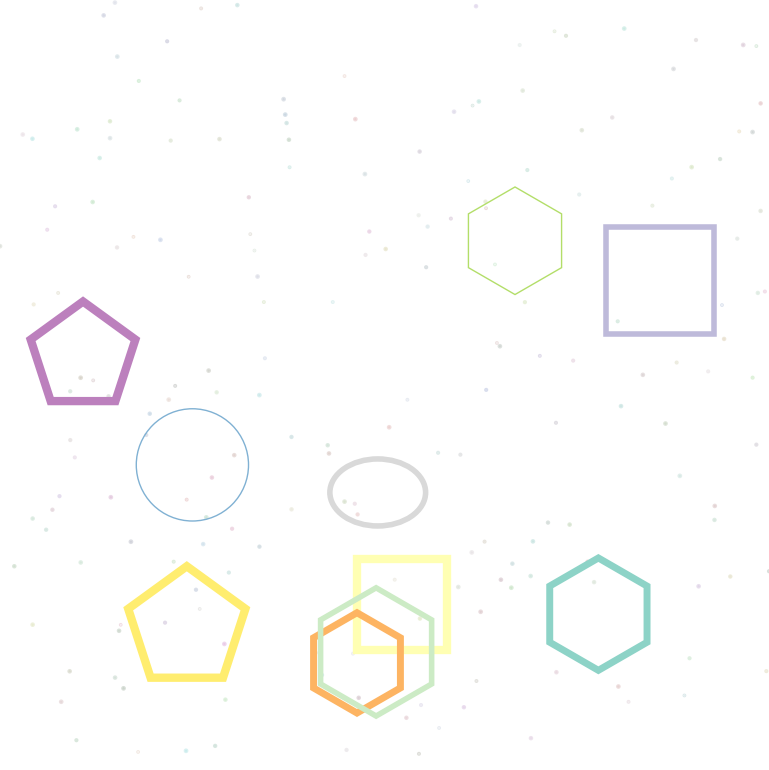[{"shape": "hexagon", "thickness": 2.5, "radius": 0.36, "center": [0.777, 0.202]}, {"shape": "square", "thickness": 3, "radius": 0.29, "center": [0.522, 0.215]}, {"shape": "square", "thickness": 2, "radius": 0.35, "center": [0.857, 0.635]}, {"shape": "circle", "thickness": 0.5, "radius": 0.36, "center": [0.25, 0.396]}, {"shape": "hexagon", "thickness": 2.5, "radius": 0.33, "center": [0.464, 0.139]}, {"shape": "hexagon", "thickness": 0.5, "radius": 0.35, "center": [0.669, 0.687]}, {"shape": "oval", "thickness": 2, "radius": 0.31, "center": [0.491, 0.36]}, {"shape": "pentagon", "thickness": 3, "radius": 0.36, "center": [0.108, 0.537]}, {"shape": "hexagon", "thickness": 2, "radius": 0.42, "center": [0.488, 0.153]}, {"shape": "pentagon", "thickness": 3, "radius": 0.4, "center": [0.243, 0.185]}]